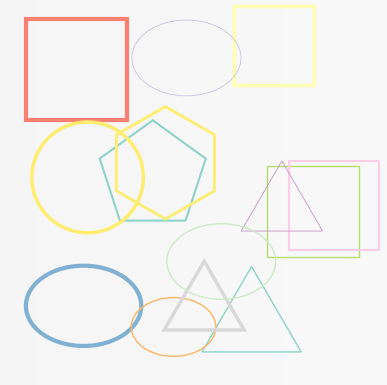[{"shape": "triangle", "thickness": 1, "radius": 0.74, "center": [0.649, 0.16]}, {"shape": "pentagon", "thickness": 1.5, "radius": 0.72, "center": [0.394, 0.544]}, {"shape": "square", "thickness": 2.5, "radius": 0.51, "center": [0.707, 0.882]}, {"shape": "oval", "thickness": 0.5, "radius": 0.7, "center": [0.481, 0.85]}, {"shape": "square", "thickness": 3, "radius": 0.65, "center": [0.197, 0.82]}, {"shape": "oval", "thickness": 3, "radius": 0.74, "center": [0.216, 0.206]}, {"shape": "oval", "thickness": 1, "radius": 0.55, "center": [0.448, 0.151]}, {"shape": "square", "thickness": 1, "radius": 0.59, "center": [0.808, 0.45]}, {"shape": "square", "thickness": 1.5, "radius": 0.58, "center": [0.862, 0.467]}, {"shape": "triangle", "thickness": 2.5, "radius": 0.6, "center": [0.527, 0.202]}, {"shape": "triangle", "thickness": 0.5, "radius": 0.61, "center": [0.727, 0.461]}, {"shape": "oval", "thickness": 1, "radius": 0.7, "center": [0.571, 0.321]}, {"shape": "hexagon", "thickness": 2, "radius": 0.73, "center": [0.427, 0.577]}, {"shape": "circle", "thickness": 2.5, "radius": 0.72, "center": [0.226, 0.539]}]